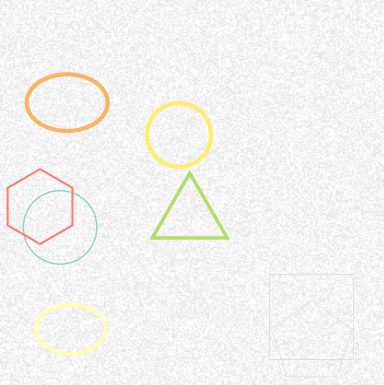[{"shape": "circle", "thickness": 1, "radius": 0.48, "center": [0.156, 0.409]}, {"shape": "oval", "thickness": 2.5, "radius": 0.45, "center": [0.183, 0.144]}, {"shape": "hexagon", "thickness": 1.5, "radius": 0.49, "center": [0.104, 0.463]}, {"shape": "oval", "thickness": 3, "radius": 0.53, "center": [0.174, 0.733]}, {"shape": "triangle", "thickness": 2.5, "radius": 0.56, "center": [0.493, 0.438]}, {"shape": "square", "thickness": 0.5, "radius": 0.55, "center": [0.808, 0.178]}, {"shape": "pentagon", "thickness": 0.5, "radius": 0.55, "center": [0.81, 0.11]}, {"shape": "circle", "thickness": 3, "radius": 0.41, "center": [0.465, 0.65]}]